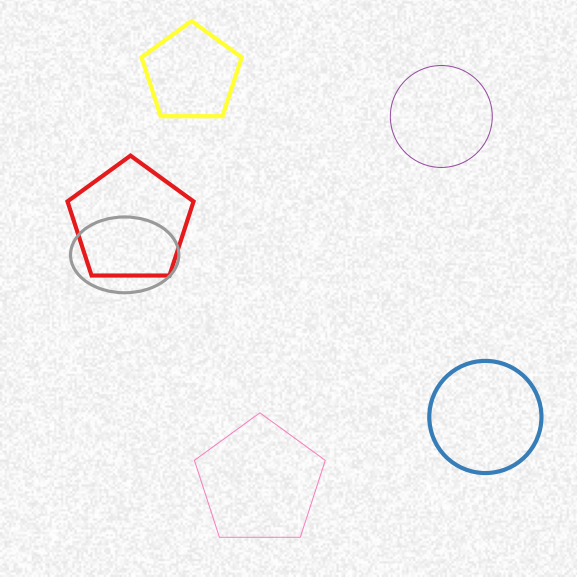[{"shape": "pentagon", "thickness": 2, "radius": 0.57, "center": [0.226, 0.615]}, {"shape": "circle", "thickness": 2, "radius": 0.49, "center": [0.84, 0.277]}, {"shape": "circle", "thickness": 0.5, "radius": 0.44, "center": [0.764, 0.797]}, {"shape": "pentagon", "thickness": 2, "radius": 0.46, "center": [0.332, 0.872]}, {"shape": "pentagon", "thickness": 0.5, "radius": 0.6, "center": [0.45, 0.165]}, {"shape": "oval", "thickness": 1.5, "radius": 0.47, "center": [0.216, 0.558]}]